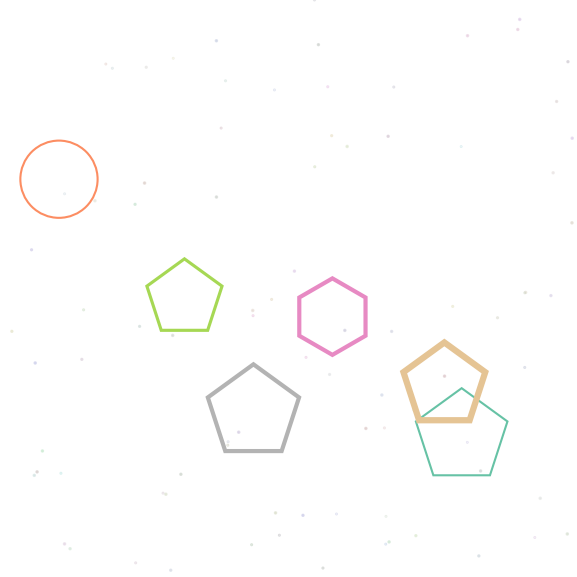[{"shape": "pentagon", "thickness": 1, "radius": 0.42, "center": [0.799, 0.244]}, {"shape": "circle", "thickness": 1, "radius": 0.33, "center": [0.102, 0.689]}, {"shape": "hexagon", "thickness": 2, "radius": 0.33, "center": [0.576, 0.451]}, {"shape": "pentagon", "thickness": 1.5, "radius": 0.34, "center": [0.319, 0.482]}, {"shape": "pentagon", "thickness": 3, "radius": 0.37, "center": [0.769, 0.332]}, {"shape": "pentagon", "thickness": 2, "radius": 0.42, "center": [0.439, 0.285]}]